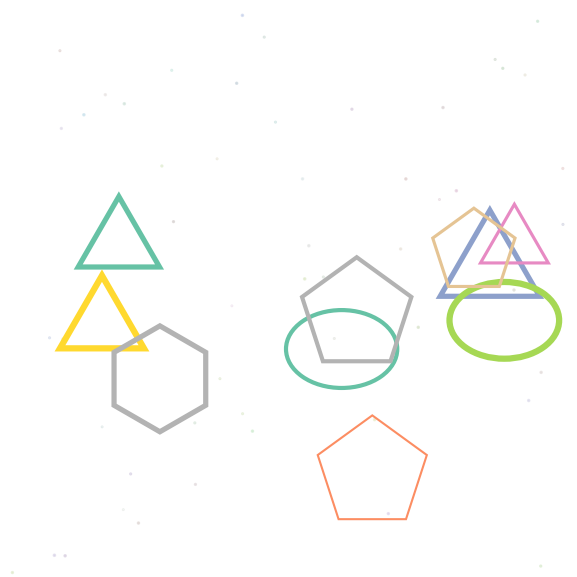[{"shape": "oval", "thickness": 2, "radius": 0.48, "center": [0.592, 0.395]}, {"shape": "triangle", "thickness": 2.5, "radius": 0.41, "center": [0.206, 0.577]}, {"shape": "pentagon", "thickness": 1, "radius": 0.5, "center": [0.645, 0.18]}, {"shape": "triangle", "thickness": 2.5, "radius": 0.5, "center": [0.848, 0.536]}, {"shape": "triangle", "thickness": 1.5, "radius": 0.34, "center": [0.891, 0.578]}, {"shape": "oval", "thickness": 3, "radius": 0.47, "center": [0.873, 0.444]}, {"shape": "triangle", "thickness": 3, "radius": 0.42, "center": [0.177, 0.438]}, {"shape": "pentagon", "thickness": 1.5, "radius": 0.37, "center": [0.821, 0.564]}, {"shape": "pentagon", "thickness": 2, "radius": 0.5, "center": [0.618, 0.454]}, {"shape": "hexagon", "thickness": 2.5, "radius": 0.46, "center": [0.277, 0.343]}]